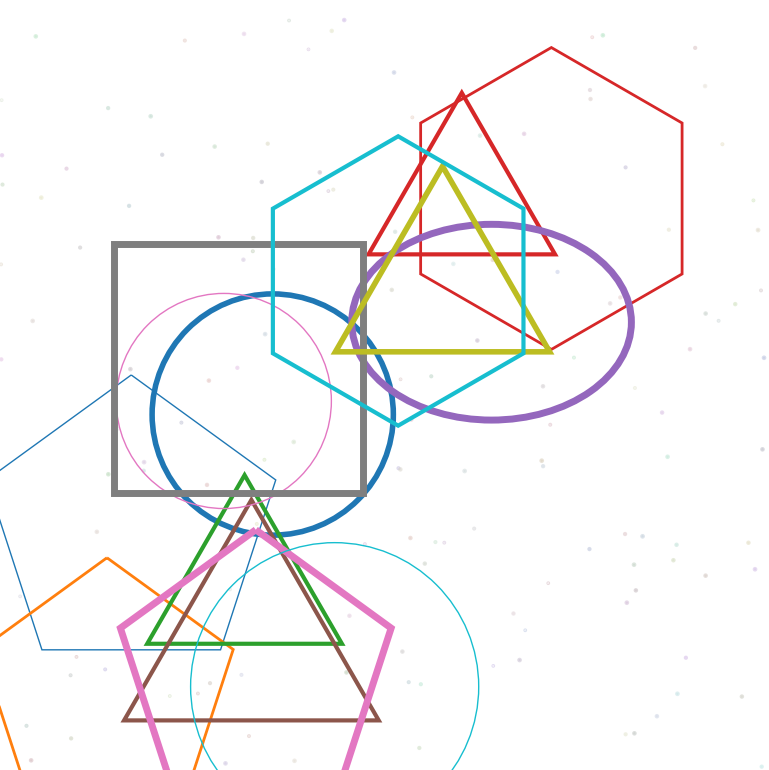[{"shape": "circle", "thickness": 2, "radius": 0.78, "center": [0.354, 0.462]}, {"shape": "pentagon", "thickness": 0.5, "radius": 0.99, "center": [0.17, 0.316]}, {"shape": "pentagon", "thickness": 1, "radius": 0.86, "center": [0.139, 0.103]}, {"shape": "triangle", "thickness": 1.5, "radius": 0.73, "center": [0.318, 0.237]}, {"shape": "triangle", "thickness": 1.5, "radius": 0.7, "center": [0.6, 0.74]}, {"shape": "hexagon", "thickness": 1, "radius": 0.98, "center": [0.716, 0.742]}, {"shape": "oval", "thickness": 2.5, "radius": 0.91, "center": [0.638, 0.582]}, {"shape": "triangle", "thickness": 1.5, "radius": 0.95, "center": [0.326, 0.16]}, {"shape": "pentagon", "thickness": 2.5, "radius": 0.92, "center": [0.332, 0.127]}, {"shape": "circle", "thickness": 0.5, "radius": 0.7, "center": [0.291, 0.479]}, {"shape": "square", "thickness": 2.5, "radius": 0.81, "center": [0.309, 0.521]}, {"shape": "triangle", "thickness": 2, "radius": 0.8, "center": [0.575, 0.623]}, {"shape": "hexagon", "thickness": 1.5, "radius": 0.94, "center": [0.517, 0.635]}, {"shape": "circle", "thickness": 0.5, "radius": 0.94, "center": [0.435, 0.108]}]